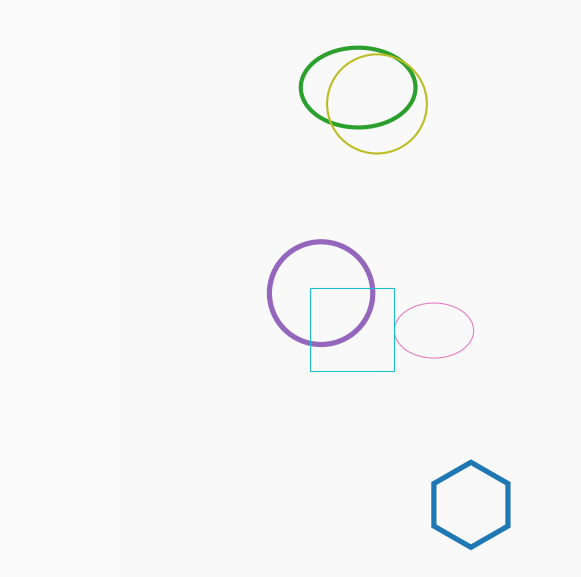[{"shape": "hexagon", "thickness": 2.5, "radius": 0.37, "center": [0.81, 0.125]}, {"shape": "oval", "thickness": 2, "radius": 0.49, "center": [0.616, 0.848]}, {"shape": "circle", "thickness": 2.5, "radius": 0.44, "center": [0.552, 0.492]}, {"shape": "oval", "thickness": 0.5, "radius": 0.34, "center": [0.747, 0.427]}, {"shape": "circle", "thickness": 1, "radius": 0.43, "center": [0.649, 0.819]}, {"shape": "square", "thickness": 0.5, "radius": 0.36, "center": [0.606, 0.428]}]